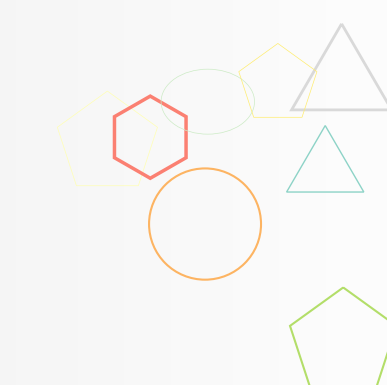[{"shape": "triangle", "thickness": 1, "radius": 0.58, "center": [0.839, 0.559]}, {"shape": "pentagon", "thickness": 0.5, "radius": 0.68, "center": [0.277, 0.628]}, {"shape": "hexagon", "thickness": 2.5, "radius": 0.53, "center": [0.388, 0.644]}, {"shape": "circle", "thickness": 1.5, "radius": 0.72, "center": [0.529, 0.418]}, {"shape": "pentagon", "thickness": 1.5, "radius": 0.72, "center": [0.886, 0.109]}, {"shape": "triangle", "thickness": 2, "radius": 0.75, "center": [0.882, 0.789]}, {"shape": "oval", "thickness": 0.5, "radius": 0.6, "center": [0.536, 0.736]}, {"shape": "pentagon", "thickness": 0.5, "radius": 0.53, "center": [0.717, 0.781]}]